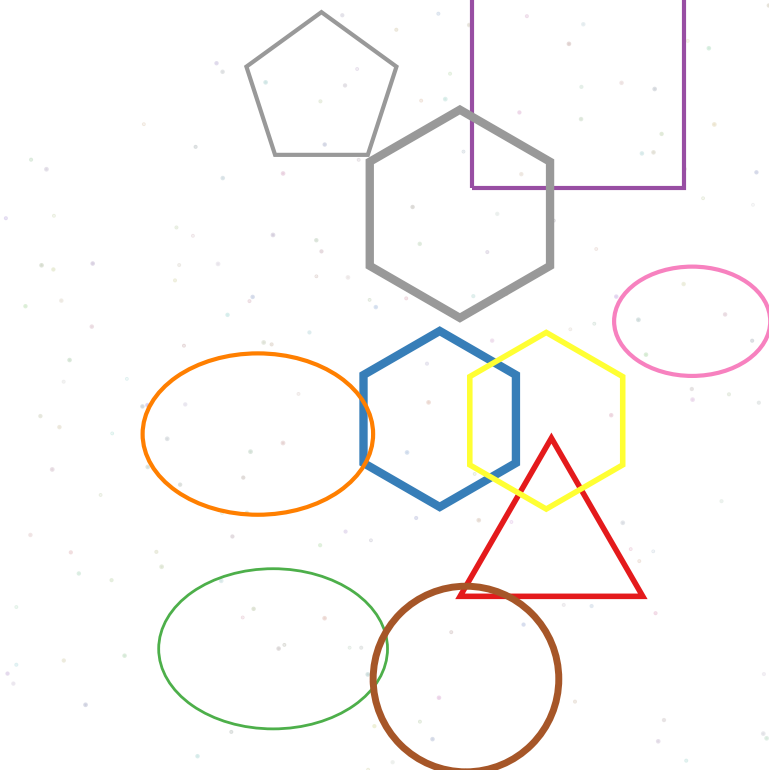[{"shape": "triangle", "thickness": 2, "radius": 0.69, "center": [0.716, 0.294]}, {"shape": "hexagon", "thickness": 3, "radius": 0.57, "center": [0.571, 0.456]}, {"shape": "oval", "thickness": 1, "radius": 0.74, "center": [0.355, 0.157]}, {"shape": "square", "thickness": 1.5, "radius": 0.69, "center": [0.75, 0.894]}, {"shape": "oval", "thickness": 1.5, "radius": 0.75, "center": [0.335, 0.436]}, {"shape": "hexagon", "thickness": 2, "radius": 0.57, "center": [0.709, 0.454]}, {"shape": "circle", "thickness": 2.5, "radius": 0.6, "center": [0.605, 0.118]}, {"shape": "oval", "thickness": 1.5, "radius": 0.51, "center": [0.899, 0.583]}, {"shape": "pentagon", "thickness": 1.5, "radius": 0.51, "center": [0.417, 0.882]}, {"shape": "hexagon", "thickness": 3, "radius": 0.68, "center": [0.597, 0.722]}]